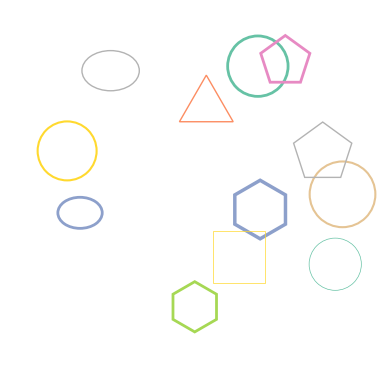[{"shape": "circle", "thickness": 2, "radius": 0.39, "center": [0.67, 0.828]}, {"shape": "circle", "thickness": 0.5, "radius": 0.34, "center": [0.871, 0.314]}, {"shape": "triangle", "thickness": 1, "radius": 0.4, "center": [0.536, 0.724]}, {"shape": "hexagon", "thickness": 2.5, "radius": 0.38, "center": [0.676, 0.456]}, {"shape": "oval", "thickness": 2, "radius": 0.29, "center": [0.208, 0.447]}, {"shape": "pentagon", "thickness": 2, "radius": 0.34, "center": [0.741, 0.841]}, {"shape": "hexagon", "thickness": 2, "radius": 0.33, "center": [0.506, 0.203]}, {"shape": "square", "thickness": 0.5, "radius": 0.34, "center": [0.62, 0.332]}, {"shape": "circle", "thickness": 1.5, "radius": 0.38, "center": [0.174, 0.608]}, {"shape": "circle", "thickness": 1.5, "radius": 0.43, "center": [0.89, 0.495]}, {"shape": "pentagon", "thickness": 1, "radius": 0.4, "center": [0.838, 0.604]}, {"shape": "oval", "thickness": 1, "radius": 0.37, "center": [0.287, 0.816]}]